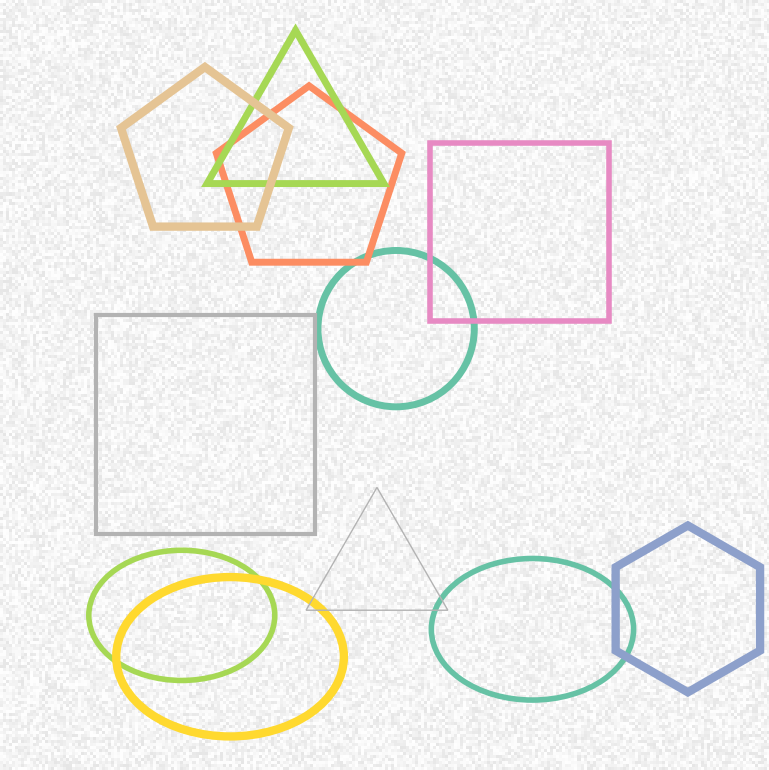[{"shape": "circle", "thickness": 2.5, "radius": 0.51, "center": [0.514, 0.573]}, {"shape": "oval", "thickness": 2, "radius": 0.66, "center": [0.692, 0.183]}, {"shape": "pentagon", "thickness": 2.5, "radius": 0.63, "center": [0.401, 0.762]}, {"shape": "hexagon", "thickness": 3, "radius": 0.54, "center": [0.893, 0.209]}, {"shape": "square", "thickness": 2, "radius": 0.58, "center": [0.675, 0.698]}, {"shape": "triangle", "thickness": 2.5, "radius": 0.66, "center": [0.384, 0.828]}, {"shape": "oval", "thickness": 2, "radius": 0.6, "center": [0.236, 0.201]}, {"shape": "oval", "thickness": 3, "radius": 0.74, "center": [0.299, 0.147]}, {"shape": "pentagon", "thickness": 3, "radius": 0.57, "center": [0.266, 0.798]}, {"shape": "triangle", "thickness": 0.5, "radius": 0.53, "center": [0.49, 0.261]}, {"shape": "square", "thickness": 1.5, "radius": 0.71, "center": [0.267, 0.449]}]